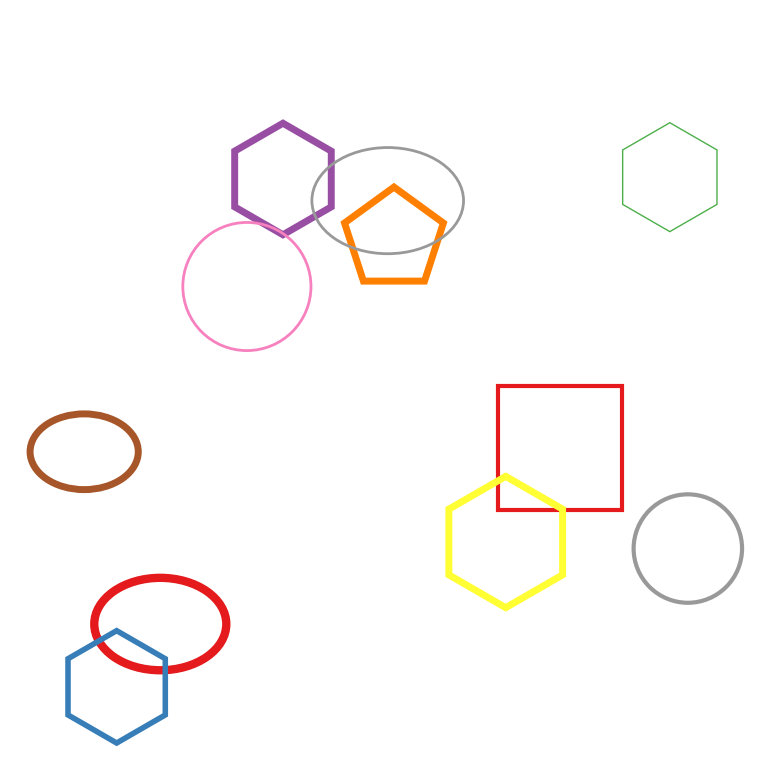[{"shape": "oval", "thickness": 3, "radius": 0.43, "center": [0.208, 0.19]}, {"shape": "square", "thickness": 1.5, "radius": 0.4, "center": [0.728, 0.418]}, {"shape": "hexagon", "thickness": 2, "radius": 0.36, "center": [0.151, 0.108]}, {"shape": "hexagon", "thickness": 0.5, "radius": 0.35, "center": [0.87, 0.77]}, {"shape": "hexagon", "thickness": 2.5, "radius": 0.36, "center": [0.367, 0.768]}, {"shape": "pentagon", "thickness": 2.5, "radius": 0.34, "center": [0.512, 0.69]}, {"shape": "hexagon", "thickness": 2.5, "radius": 0.43, "center": [0.657, 0.296]}, {"shape": "oval", "thickness": 2.5, "radius": 0.35, "center": [0.109, 0.413]}, {"shape": "circle", "thickness": 1, "radius": 0.42, "center": [0.321, 0.628]}, {"shape": "circle", "thickness": 1.5, "radius": 0.35, "center": [0.893, 0.288]}, {"shape": "oval", "thickness": 1, "radius": 0.49, "center": [0.504, 0.739]}]